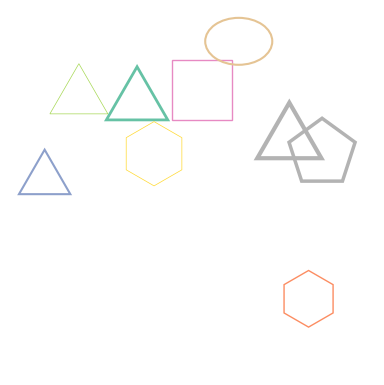[{"shape": "triangle", "thickness": 2, "radius": 0.46, "center": [0.356, 0.735]}, {"shape": "hexagon", "thickness": 1, "radius": 0.37, "center": [0.801, 0.224]}, {"shape": "triangle", "thickness": 1.5, "radius": 0.38, "center": [0.116, 0.534]}, {"shape": "square", "thickness": 1, "radius": 0.39, "center": [0.525, 0.767]}, {"shape": "triangle", "thickness": 0.5, "radius": 0.43, "center": [0.205, 0.748]}, {"shape": "hexagon", "thickness": 0.5, "radius": 0.42, "center": [0.4, 0.601]}, {"shape": "oval", "thickness": 1.5, "radius": 0.44, "center": [0.62, 0.893]}, {"shape": "pentagon", "thickness": 2.5, "radius": 0.45, "center": [0.837, 0.603]}, {"shape": "triangle", "thickness": 3, "radius": 0.48, "center": [0.751, 0.637]}]